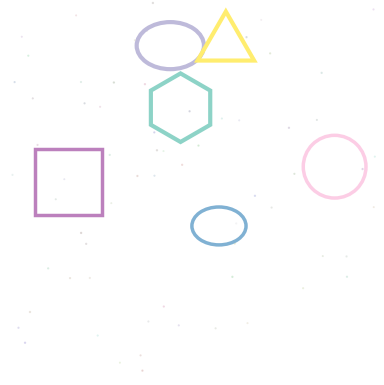[{"shape": "hexagon", "thickness": 3, "radius": 0.45, "center": [0.469, 0.72]}, {"shape": "oval", "thickness": 3, "radius": 0.44, "center": [0.442, 0.881]}, {"shape": "oval", "thickness": 2.5, "radius": 0.35, "center": [0.569, 0.413]}, {"shape": "circle", "thickness": 2.5, "radius": 0.41, "center": [0.869, 0.567]}, {"shape": "square", "thickness": 2.5, "radius": 0.43, "center": [0.178, 0.527]}, {"shape": "triangle", "thickness": 3, "radius": 0.42, "center": [0.587, 0.885]}]